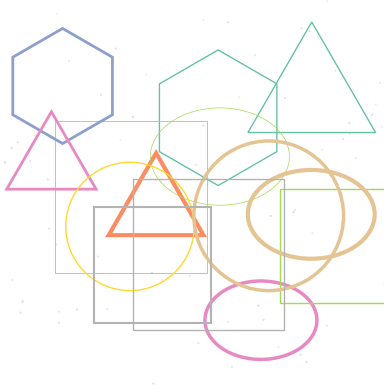[{"shape": "hexagon", "thickness": 1, "radius": 0.88, "center": [0.567, 0.694]}, {"shape": "triangle", "thickness": 1, "radius": 0.96, "center": [0.81, 0.752]}, {"shape": "triangle", "thickness": 3, "radius": 0.71, "center": [0.405, 0.46]}, {"shape": "square", "thickness": 0.5, "radius": 0.98, "center": [0.34, 0.488]}, {"shape": "hexagon", "thickness": 2, "radius": 0.75, "center": [0.163, 0.777]}, {"shape": "triangle", "thickness": 2, "radius": 0.67, "center": [0.133, 0.576]}, {"shape": "oval", "thickness": 2.5, "radius": 0.73, "center": [0.678, 0.168]}, {"shape": "square", "thickness": 1, "radius": 0.74, "center": [0.876, 0.362]}, {"shape": "oval", "thickness": 0.5, "radius": 0.9, "center": [0.571, 0.593]}, {"shape": "circle", "thickness": 1, "radius": 0.83, "center": [0.338, 0.412]}, {"shape": "circle", "thickness": 2.5, "radius": 0.97, "center": [0.698, 0.44]}, {"shape": "oval", "thickness": 3, "radius": 0.82, "center": [0.808, 0.443]}, {"shape": "square", "thickness": 1.5, "radius": 0.76, "center": [0.396, 0.312]}, {"shape": "square", "thickness": 1, "radius": 0.98, "center": [0.541, 0.338]}]